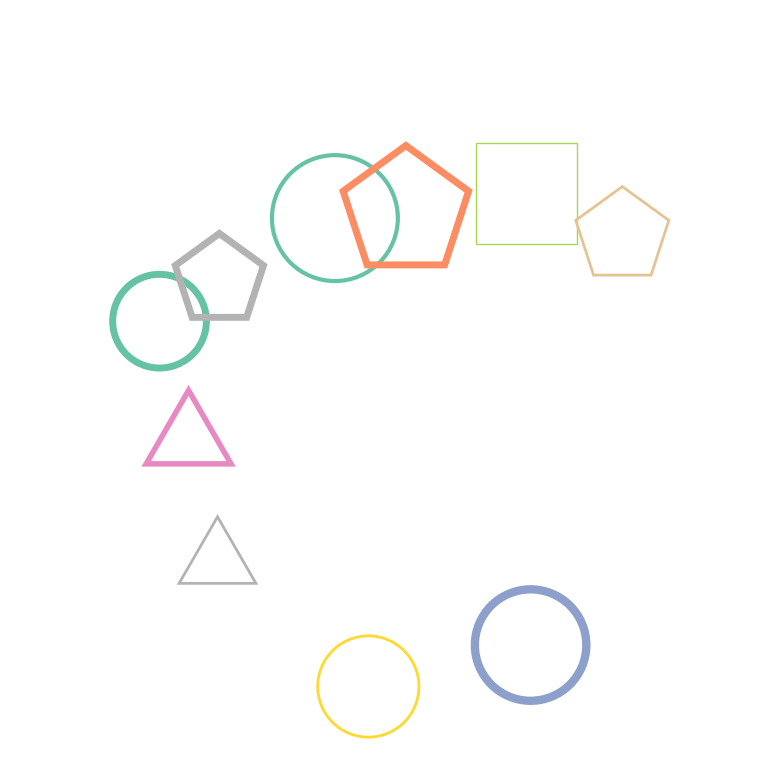[{"shape": "circle", "thickness": 1.5, "radius": 0.41, "center": [0.435, 0.717]}, {"shape": "circle", "thickness": 2.5, "radius": 0.3, "center": [0.207, 0.583]}, {"shape": "pentagon", "thickness": 2.5, "radius": 0.43, "center": [0.527, 0.725]}, {"shape": "circle", "thickness": 3, "radius": 0.36, "center": [0.689, 0.162]}, {"shape": "triangle", "thickness": 2, "radius": 0.32, "center": [0.245, 0.429]}, {"shape": "square", "thickness": 0.5, "radius": 0.33, "center": [0.684, 0.749]}, {"shape": "circle", "thickness": 1, "radius": 0.33, "center": [0.478, 0.108]}, {"shape": "pentagon", "thickness": 1, "radius": 0.32, "center": [0.808, 0.694]}, {"shape": "triangle", "thickness": 1, "radius": 0.29, "center": [0.282, 0.271]}, {"shape": "pentagon", "thickness": 2.5, "radius": 0.3, "center": [0.285, 0.637]}]